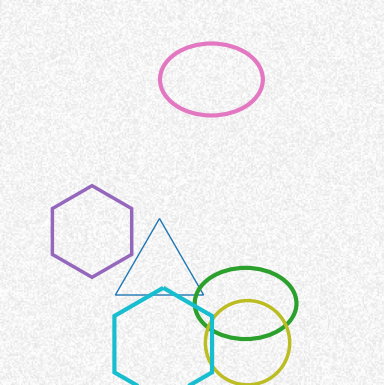[{"shape": "triangle", "thickness": 1, "radius": 0.66, "center": [0.414, 0.3]}, {"shape": "oval", "thickness": 3, "radius": 0.66, "center": [0.638, 0.212]}, {"shape": "hexagon", "thickness": 2.5, "radius": 0.59, "center": [0.239, 0.399]}, {"shape": "oval", "thickness": 3, "radius": 0.67, "center": [0.549, 0.794]}, {"shape": "circle", "thickness": 2.5, "radius": 0.55, "center": [0.643, 0.11]}, {"shape": "hexagon", "thickness": 3, "radius": 0.73, "center": [0.424, 0.106]}]